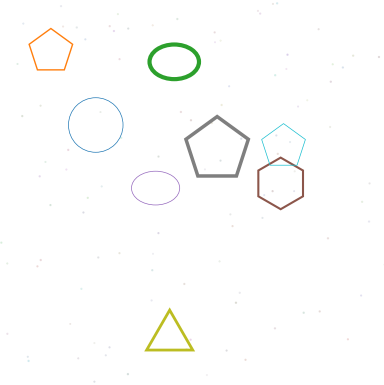[{"shape": "circle", "thickness": 0.5, "radius": 0.35, "center": [0.249, 0.675]}, {"shape": "pentagon", "thickness": 1, "radius": 0.3, "center": [0.132, 0.867]}, {"shape": "oval", "thickness": 3, "radius": 0.32, "center": [0.453, 0.839]}, {"shape": "oval", "thickness": 0.5, "radius": 0.31, "center": [0.404, 0.511]}, {"shape": "hexagon", "thickness": 1.5, "radius": 0.33, "center": [0.729, 0.524]}, {"shape": "pentagon", "thickness": 2.5, "radius": 0.43, "center": [0.564, 0.612]}, {"shape": "triangle", "thickness": 2, "radius": 0.35, "center": [0.441, 0.125]}, {"shape": "pentagon", "thickness": 0.5, "radius": 0.3, "center": [0.736, 0.619]}]